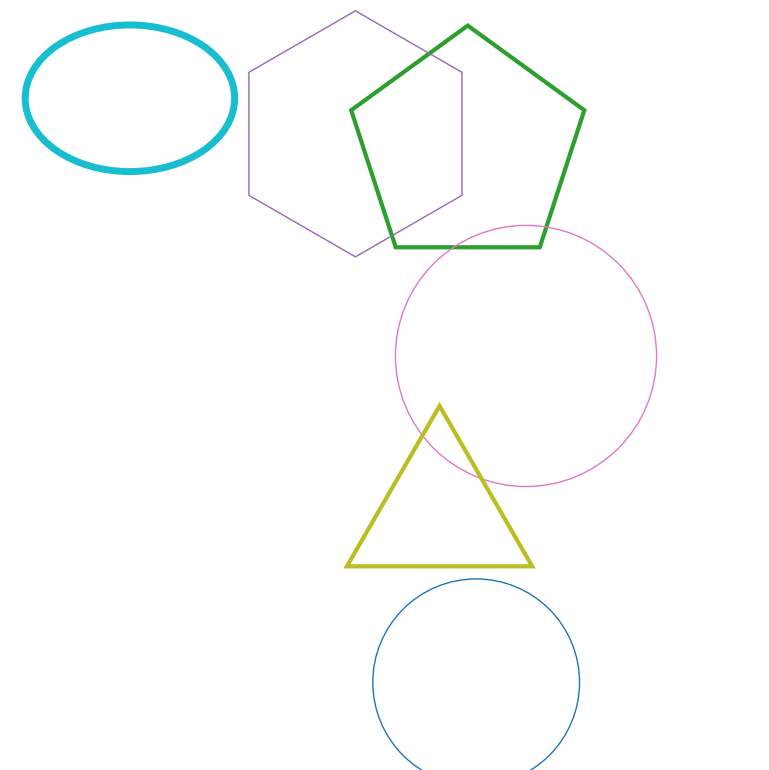[{"shape": "circle", "thickness": 0.5, "radius": 0.67, "center": [0.618, 0.114]}, {"shape": "pentagon", "thickness": 1.5, "radius": 0.8, "center": [0.607, 0.808]}, {"shape": "hexagon", "thickness": 0.5, "radius": 0.8, "center": [0.462, 0.826]}, {"shape": "circle", "thickness": 0.5, "radius": 0.85, "center": [0.683, 0.538]}, {"shape": "triangle", "thickness": 1.5, "radius": 0.69, "center": [0.571, 0.334]}, {"shape": "oval", "thickness": 2.5, "radius": 0.68, "center": [0.169, 0.872]}]